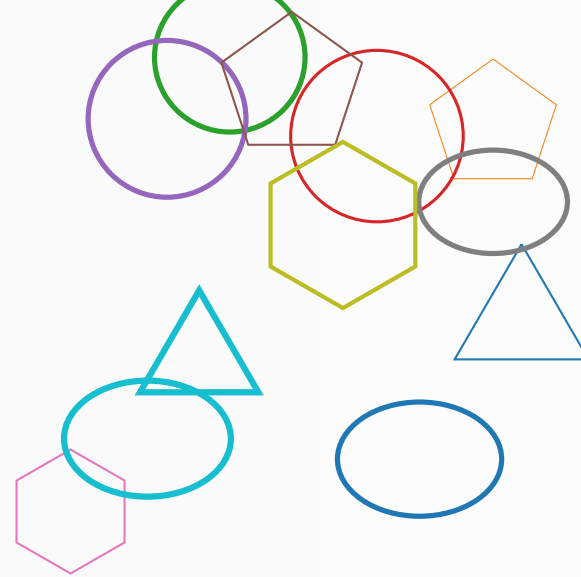[{"shape": "triangle", "thickness": 1, "radius": 0.67, "center": [0.897, 0.443]}, {"shape": "oval", "thickness": 2.5, "radius": 0.71, "center": [0.722, 0.204]}, {"shape": "pentagon", "thickness": 0.5, "radius": 0.57, "center": [0.848, 0.782]}, {"shape": "circle", "thickness": 2.5, "radius": 0.65, "center": [0.395, 0.9]}, {"shape": "circle", "thickness": 1.5, "radius": 0.74, "center": [0.648, 0.763]}, {"shape": "circle", "thickness": 2.5, "radius": 0.68, "center": [0.287, 0.793]}, {"shape": "pentagon", "thickness": 1, "radius": 0.64, "center": [0.502, 0.851]}, {"shape": "hexagon", "thickness": 1, "radius": 0.54, "center": [0.121, 0.113]}, {"shape": "oval", "thickness": 2.5, "radius": 0.64, "center": [0.848, 0.65]}, {"shape": "hexagon", "thickness": 2, "radius": 0.72, "center": [0.59, 0.61]}, {"shape": "triangle", "thickness": 3, "radius": 0.59, "center": [0.343, 0.379]}, {"shape": "oval", "thickness": 3, "radius": 0.72, "center": [0.254, 0.24]}]